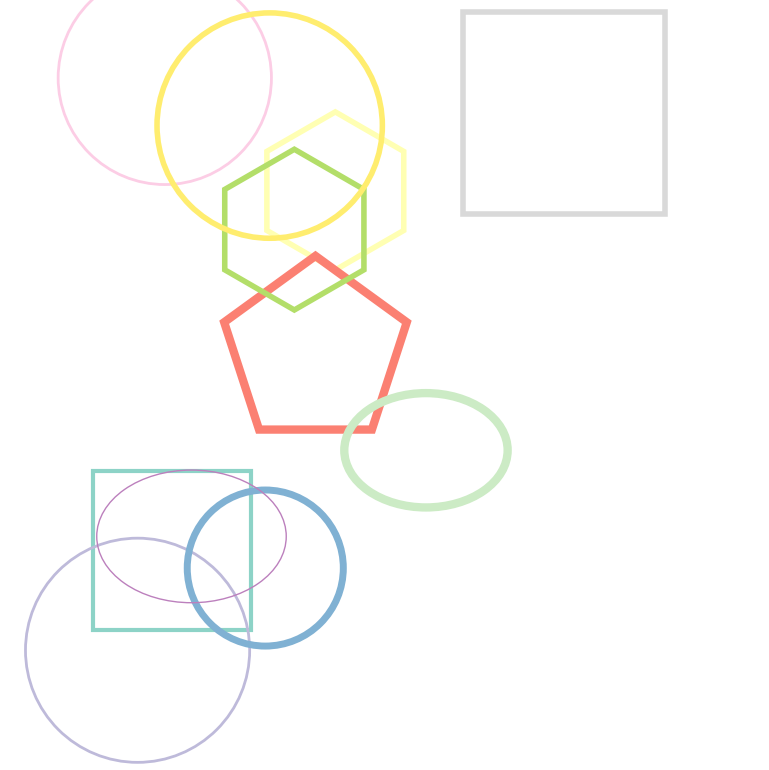[{"shape": "square", "thickness": 1.5, "radius": 0.51, "center": [0.223, 0.285]}, {"shape": "hexagon", "thickness": 2, "radius": 0.51, "center": [0.435, 0.752]}, {"shape": "circle", "thickness": 1, "radius": 0.73, "center": [0.179, 0.155]}, {"shape": "pentagon", "thickness": 3, "radius": 0.62, "center": [0.41, 0.543]}, {"shape": "circle", "thickness": 2.5, "radius": 0.51, "center": [0.345, 0.262]}, {"shape": "hexagon", "thickness": 2, "radius": 0.52, "center": [0.382, 0.702]}, {"shape": "circle", "thickness": 1, "radius": 0.69, "center": [0.214, 0.899]}, {"shape": "square", "thickness": 2, "radius": 0.65, "center": [0.732, 0.853]}, {"shape": "oval", "thickness": 0.5, "radius": 0.62, "center": [0.249, 0.303]}, {"shape": "oval", "thickness": 3, "radius": 0.53, "center": [0.553, 0.415]}, {"shape": "circle", "thickness": 2, "radius": 0.73, "center": [0.35, 0.837]}]